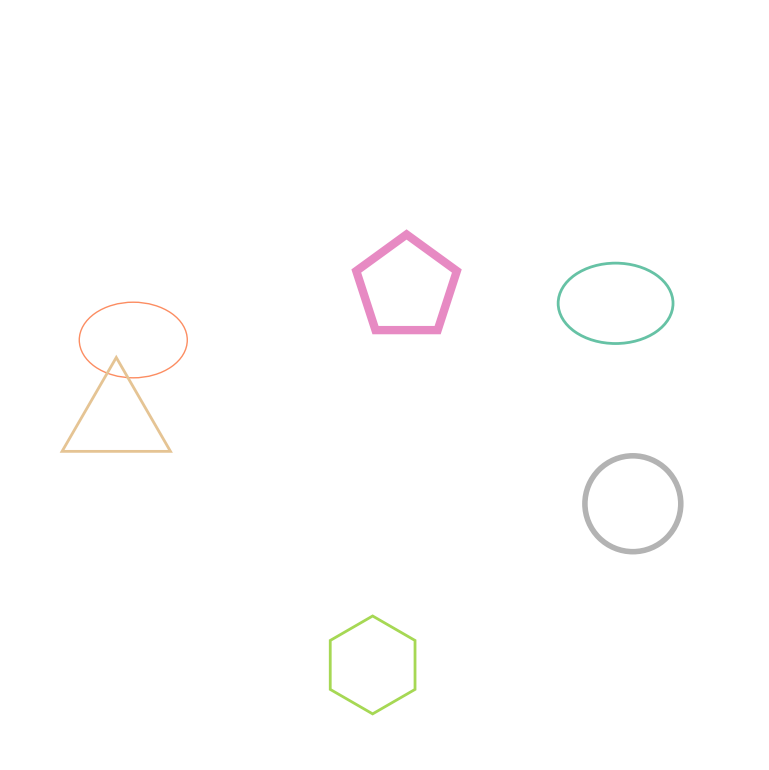[{"shape": "oval", "thickness": 1, "radius": 0.37, "center": [0.799, 0.606]}, {"shape": "oval", "thickness": 0.5, "radius": 0.35, "center": [0.173, 0.558]}, {"shape": "pentagon", "thickness": 3, "radius": 0.34, "center": [0.528, 0.627]}, {"shape": "hexagon", "thickness": 1, "radius": 0.32, "center": [0.484, 0.136]}, {"shape": "triangle", "thickness": 1, "radius": 0.41, "center": [0.151, 0.454]}, {"shape": "circle", "thickness": 2, "radius": 0.31, "center": [0.822, 0.346]}]